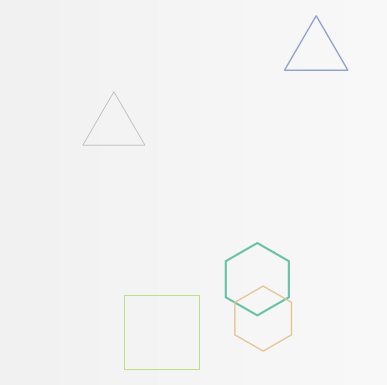[{"shape": "hexagon", "thickness": 1.5, "radius": 0.47, "center": [0.664, 0.275]}, {"shape": "triangle", "thickness": 1, "radius": 0.47, "center": [0.816, 0.865]}, {"shape": "square", "thickness": 0.5, "radius": 0.48, "center": [0.417, 0.138]}, {"shape": "hexagon", "thickness": 1, "radius": 0.42, "center": [0.679, 0.173]}, {"shape": "triangle", "thickness": 0.5, "radius": 0.46, "center": [0.294, 0.669]}]